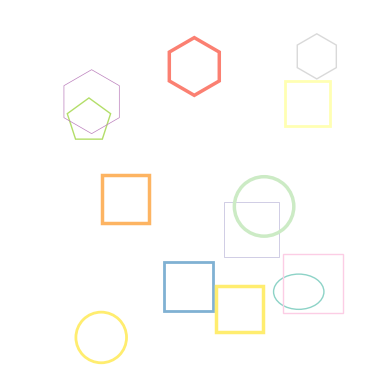[{"shape": "oval", "thickness": 1, "radius": 0.33, "center": [0.776, 0.242]}, {"shape": "square", "thickness": 2, "radius": 0.29, "center": [0.798, 0.731]}, {"shape": "square", "thickness": 0.5, "radius": 0.36, "center": [0.654, 0.403]}, {"shape": "hexagon", "thickness": 2.5, "radius": 0.37, "center": [0.505, 0.827]}, {"shape": "square", "thickness": 2, "radius": 0.32, "center": [0.49, 0.257]}, {"shape": "square", "thickness": 2.5, "radius": 0.31, "center": [0.325, 0.483]}, {"shape": "pentagon", "thickness": 1, "radius": 0.3, "center": [0.231, 0.686]}, {"shape": "square", "thickness": 1, "radius": 0.39, "center": [0.813, 0.264]}, {"shape": "hexagon", "thickness": 1, "radius": 0.29, "center": [0.823, 0.854]}, {"shape": "hexagon", "thickness": 0.5, "radius": 0.42, "center": [0.238, 0.736]}, {"shape": "circle", "thickness": 2.5, "radius": 0.39, "center": [0.686, 0.464]}, {"shape": "square", "thickness": 2.5, "radius": 0.3, "center": [0.623, 0.198]}, {"shape": "circle", "thickness": 2, "radius": 0.33, "center": [0.263, 0.123]}]